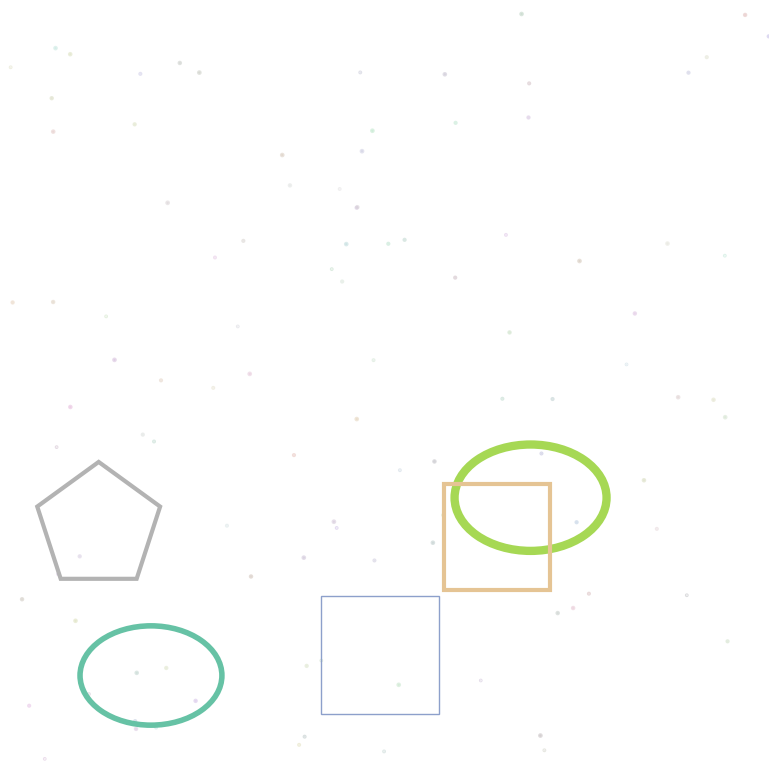[{"shape": "oval", "thickness": 2, "radius": 0.46, "center": [0.196, 0.123]}, {"shape": "square", "thickness": 0.5, "radius": 0.38, "center": [0.494, 0.149]}, {"shape": "oval", "thickness": 3, "radius": 0.49, "center": [0.689, 0.354]}, {"shape": "square", "thickness": 1.5, "radius": 0.34, "center": [0.645, 0.303]}, {"shape": "pentagon", "thickness": 1.5, "radius": 0.42, "center": [0.128, 0.316]}]